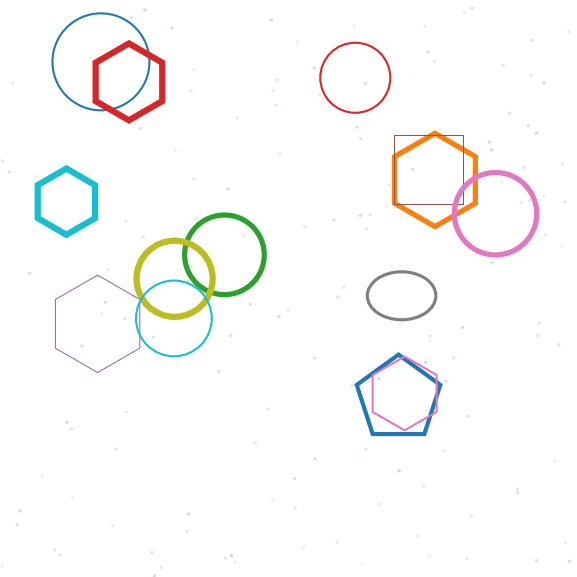[{"shape": "circle", "thickness": 1, "radius": 0.42, "center": [0.175, 0.892]}, {"shape": "pentagon", "thickness": 2, "radius": 0.38, "center": [0.69, 0.309]}, {"shape": "hexagon", "thickness": 2.5, "radius": 0.4, "center": [0.753, 0.688]}, {"shape": "circle", "thickness": 2.5, "radius": 0.34, "center": [0.389, 0.558]}, {"shape": "hexagon", "thickness": 3, "radius": 0.33, "center": [0.223, 0.857]}, {"shape": "circle", "thickness": 1, "radius": 0.3, "center": [0.615, 0.864]}, {"shape": "hexagon", "thickness": 0.5, "radius": 0.42, "center": [0.169, 0.438]}, {"shape": "square", "thickness": 0.5, "radius": 0.3, "center": [0.742, 0.705]}, {"shape": "circle", "thickness": 2.5, "radius": 0.36, "center": [0.858, 0.629]}, {"shape": "hexagon", "thickness": 1, "radius": 0.32, "center": [0.701, 0.318]}, {"shape": "oval", "thickness": 1.5, "radius": 0.3, "center": [0.695, 0.487]}, {"shape": "circle", "thickness": 3, "radius": 0.33, "center": [0.302, 0.516]}, {"shape": "hexagon", "thickness": 3, "radius": 0.29, "center": [0.115, 0.65]}, {"shape": "circle", "thickness": 1, "radius": 0.33, "center": [0.301, 0.448]}]